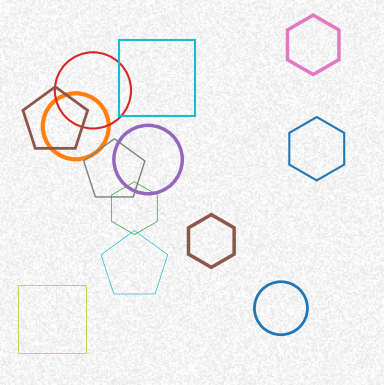[{"shape": "circle", "thickness": 2, "radius": 0.34, "center": [0.73, 0.199]}, {"shape": "hexagon", "thickness": 1.5, "radius": 0.41, "center": [0.823, 0.614]}, {"shape": "circle", "thickness": 3, "radius": 0.43, "center": [0.197, 0.672]}, {"shape": "hexagon", "thickness": 0.5, "radius": 0.34, "center": [0.349, 0.459]}, {"shape": "circle", "thickness": 1.5, "radius": 0.49, "center": [0.241, 0.765]}, {"shape": "circle", "thickness": 2.5, "radius": 0.44, "center": [0.385, 0.586]}, {"shape": "hexagon", "thickness": 2.5, "radius": 0.34, "center": [0.549, 0.374]}, {"shape": "pentagon", "thickness": 2, "radius": 0.44, "center": [0.144, 0.686]}, {"shape": "hexagon", "thickness": 2.5, "radius": 0.39, "center": [0.814, 0.884]}, {"shape": "pentagon", "thickness": 1, "radius": 0.42, "center": [0.297, 0.556]}, {"shape": "square", "thickness": 0.5, "radius": 0.44, "center": [0.134, 0.173]}, {"shape": "square", "thickness": 1.5, "radius": 0.49, "center": [0.407, 0.798]}, {"shape": "pentagon", "thickness": 0.5, "radius": 0.46, "center": [0.349, 0.31]}]